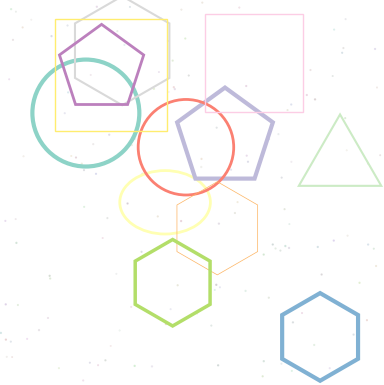[{"shape": "circle", "thickness": 3, "radius": 0.69, "center": [0.223, 0.706]}, {"shape": "oval", "thickness": 2, "radius": 0.59, "center": [0.429, 0.475]}, {"shape": "pentagon", "thickness": 3, "radius": 0.65, "center": [0.584, 0.642]}, {"shape": "circle", "thickness": 2, "radius": 0.62, "center": [0.483, 0.618]}, {"shape": "hexagon", "thickness": 3, "radius": 0.57, "center": [0.831, 0.125]}, {"shape": "hexagon", "thickness": 0.5, "radius": 0.61, "center": [0.564, 0.407]}, {"shape": "hexagon", "thickness": 2.5, "radius": 0.56, "center": [0.448, 0.266]}, {"shape": "square", "thickness": 1, "radius": 0.63, "center": [0.659, 0.836]}, {"shape": "hexagon", "thickness": 1.5, "radius": 0.71, "center": [0.317, 0.868]}, {"shape": "pentagon", "thickness": 2, "radius": 0.58, "center": [0.264, 0.822]}, {"shape": "triangle", "thickness": 1.5, "radius": 0.62, "center": [0.883, 0.579]}, {"shape": "square", "thickness": 1, "radius": 0.73, "center": [0.288, 0.805]}]